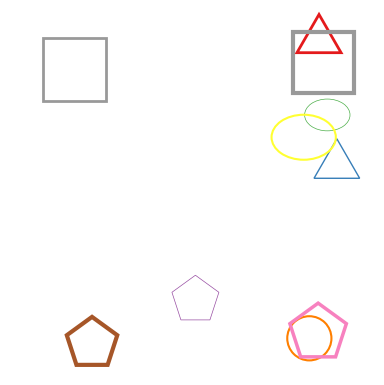[{"shape": "triangle", "thickness": 2, "radius": 0.33, "center": [0.829, 0.896]}, {"shape": "triangle", "thickness": 1, "radius": 0.34, "center": [0.875, 0.571]}, {"shape": "oval", "thickness": 0.5, "radius": 0.29, "center": [0.85, 0.701]}, {"shape": "pentagon", "thickness": 0.5, "radius": 0.32, "center": [0.508, 0.221]}, {"shape": "circle", "thickness": 1.5, "radius": 0.29, "center": [0.803, 0.121]}, {"shape": "oval", "thickness": 1.5, "radius": 0.42, "center": [0.789, 0.644]}, {"shape": "pentagon", "thickness": 3, "radius": 0.34, "center": [0.239, 0.108]}, {"shape": "pentagon", "thickness": 2.5, "radius": 0.39, "center": [0.826, 0.135]}, {"shape": "square", "thickness": 3, "radius": 0.4, "center": [0.84, 0.838]}, {"shape": "square", "thickness": 2, "radius": 0.41, "center": [0.194, 0.82]}]